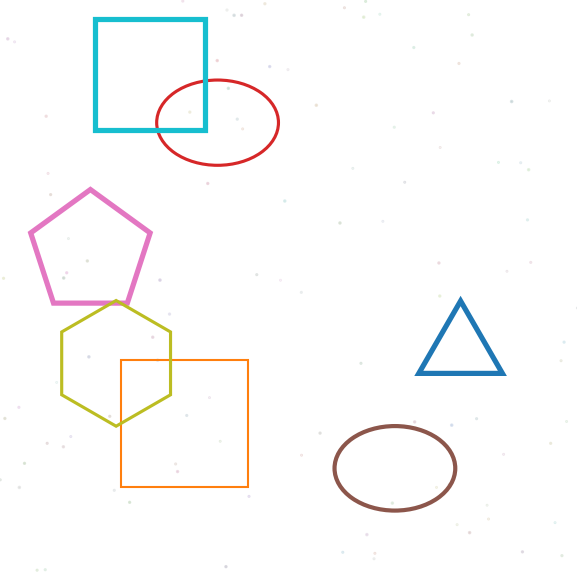[{"shape": "triangle", "thickness": 2.5, "radius": 0.42, "center": [0.798, 0.394]}, {"shape": "square", "thickness": 1, "radius": 0.55, "center": [0.32, 0.265]}, {"shape": "oval", "thickness": 1.5, "radius": 0.53, "center": [0.377, 0.787]}, {"shape": "oval", "thickness": 2, "radius": 0.52, "center": [0.684, 0.188]}, {"shape": "pentagon", "thickness": 2.5, "radius": 0.54, "center": [0.157, 0.562]}, {"shape": "hexagon", "thickness": 1.5, "radius": 0.54, "center": [0.201, 0.37]}, {"shape": "square", "thickness": 2.5, "radius": 0.48, "center": [0.26, 0.871]}]